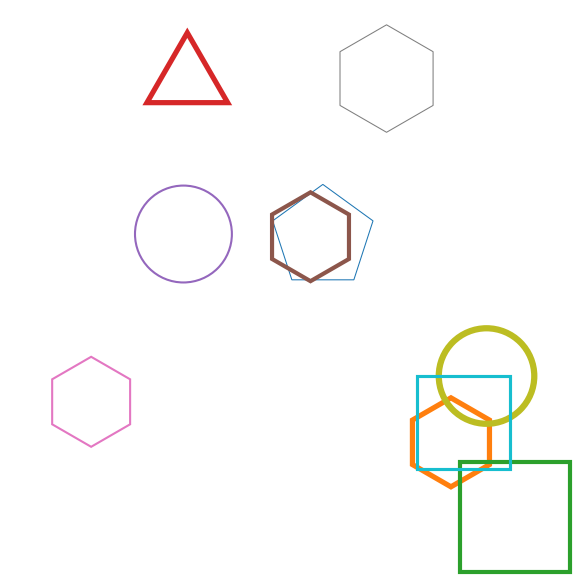[{"shape": "pentagon", "thickness": 0.5, "radius": 0.46, "center": [0.559, 0.588]}, {"shape": "hexagon", "thickness": 2.5, "radius": 0.39, "center": [0.781, 0.233]}, {"shape": "square", "thickness": 2, "radius": 0.48, "center": [0.892, 0.105]}, {"shape": "triangle", "thickness": 2.5, "radius": 0.4, "center": [0.324, 0.862]}, {"shape": "circle", "thickness": 1, "radius": 0.42, "center": [0.318, 0.594]}, {"shape": "hexagon", "thickness": 2, "radius": 0.38, "center": [0.538, 0.589]}, {"shape": "hexagon", "thickness": 1, "radius": 0.39, "center": [0.158, 0.303]}, {"shape": "hexagon", "thickness": 0.5, "radius": 0.47, "center": [0.669, 0.863]}, {"shape": "circle", "thickness": 3, "radius": 0.41, "center": [0.842, 0.348]}, {"shape": "square", "thickness": 1.5, "radius": 0.4, "center": [0.802, 0.268]}]